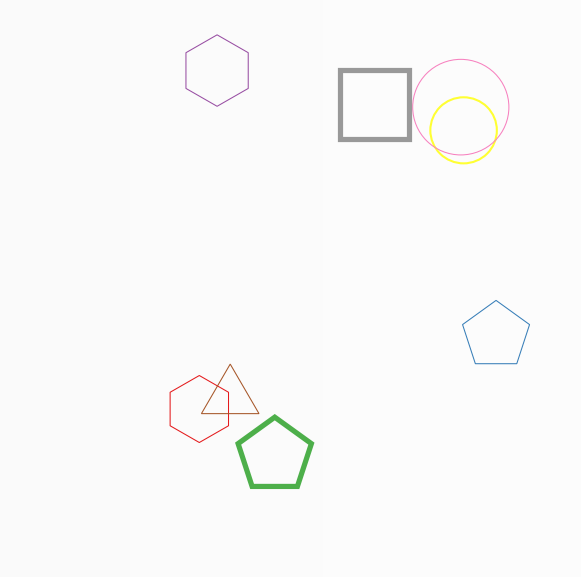[{"shape": "hexagon", "thickness": 0.5, "radius": 0.29, "center": [0.343, 0.291]}, {"shape": "pentagon", "thickness": 0.5, "radius": 0.3, "center": [0.853, 0.418]}, {"shape": "pentagon", "thickness": 2.5, "radius": 0.33, "center": [0.473, 0.21]}, {"shape": "hexagon", "thickness": 0.5, "radius": 0.31, "center": [0.373, 0.877]}, {"shape": "circle", "thickness": 1, "radius": 0.29, "center": [0.798, 0.773]}, {"shape": "triangle", "thickness": 0.5, "radius": 0.29, "center": [0.396, 0.311]}, {"shape": "circle", "thickness": 0.5, "radius": 0.41, "center": [0.793, 0.814]}, {"shape": "square", "thickness": 2.5, "radius": 0.3, "center": [0.644, 0.818]}]